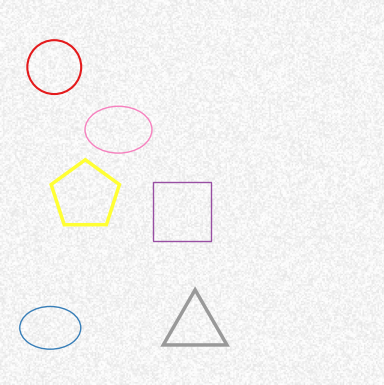[{"shape": "circle", "thickness": 1.5, "radius": 0.35, "center": [0.141, 0.826]}, {"shape": "oval", "thickness": 1, "radius": 0.4, "center": [0.131, 0.148]}, {"shape": "square", "thickness": 1, "radius": 0.38, "center": [0.473, 0.45]}, {"shape": "pentagon", "thickness": 2.5, "radius": 0.47, "center": [0.222, 0.492]}, {"shape": "oval", "thickness": 1, "radius": 0.43, "center": [0.308, 0.663]}, {"shape": "triangle", "thickness": 2.5, "radius": 0.48, "center": [0.507, 0.152]}]